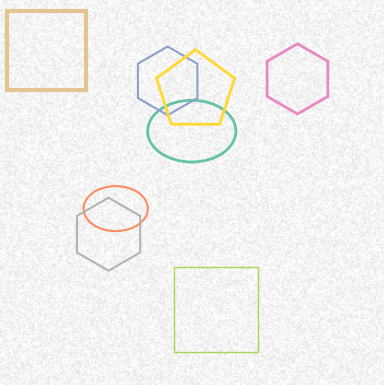[{"shape": "oval", "thickness": 2, "radius": 0.57, "center": [0.498, 0.659]}, {"shape": "oval", "thickness": 1.5, "radius": 0.42, "center": [0.301, 0.458]}, {"shape": "hexagon", "thickness": 1.5, "radius": 0.45, "center": [0.435, 0.79]}, {"shape": "hexagon", "thickness": 2, "radius": 0.46, "center": [0.773, 0.795]}, {"shape": "square", "thickness": 1, "radius": 0.55, "center": [0.561, 0.196]}, {"shape": "pentagon", "thickness": 2, "radius": 0.53, "center": [0.508, 0.764]}, {"shape": "square", "thickness": 3, "radius": 0.51, "center": [0.122, 0.868]}, {"shape": "hexagon", "thickness": 1.5, "radius": 0.47, "center": [0.282, 0.392]}]